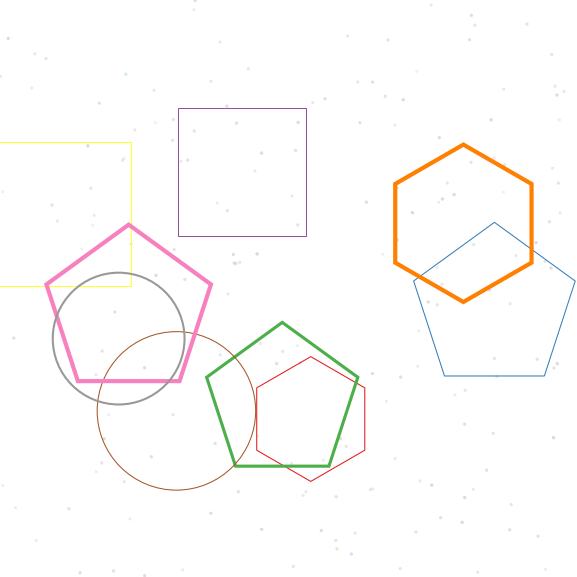[{"shape": "hexagon", "thickness": 0.5, "radius": 0.54, "center": [0.538, 0.274]}, {"shape": "pentagon", "thickness": 0.5, "radius": 0.74, "center": [0.856, 0.467]}, {"shape": "pentagon", "thickness": 1.5, "radius": 0.69, "center": [0.489, 0.303]}, {"shape": "square", "thickness": 0.5, "radius": 0.55, "center": [0.419, 0.702]}, {"shape": "hexagon", "thickness": 2, "radius": 0.68, "center": [0.802, 0.612]}, {"shape": "square", "thickness": 0.5, "radius": 0.62, "center": [0.103, 0.629]}, {"shape": "circle", "thickness": 0.5, "radius": 0.69, "center": [0.305, 0.288]}, {"shape": "pentagon", "thickness": 2, "radius": 0.75, "center": [0.223, 0.46]}, {"shape": "circle", "thickness": 1, "radius": 0.57, "center": [0.205, 0.413]}]